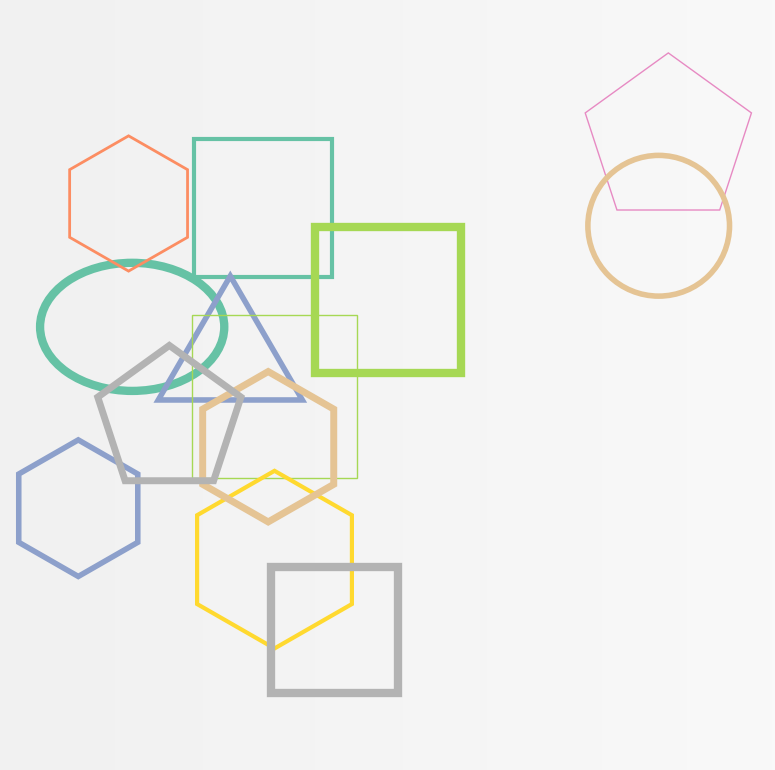[{"shape": "square", "thickness": 1.5, "radius": 0.45, "center": [0.34, 0.73]}, {"shape": "oval", "thickness": 3, "radius": 0.59, "center": [0.171, 0.576]}, {"shape": "hexagon", "thickness": 1, "radius": 0.44, "center": [0.166, 0.736]}, {"shape": "hexagon", "thickness": 2, "radius": 0.44, "center": [0.101, 0.34]}, {"shape": "triangle", "thickness": 2, "radius": 0.54, "center": [0.297, 0.534]}, {"shape": "pentagon", "thickness": 0.5, "radius": 0.56, "center": [0.862, 0.818]}, {"shape": "square", "thickness": 0.5, "radius": 0.53, "center": [0.354, 0.485]}, {"shape": "square", "thickness": 3, "radius": 0.47, "center": [0.501, 0.61]}, {"shape": "hexagon", "thickness": 1.5, "radius": 0.58, "center": [0.354, 0.273]}, {"shape": "circle", "thickness": 2, "radius": 0.46, "center": [0.85, 0.707]}, {"shape": "hexagon", "thickness": 2.5, "radius": 0.49, "center": [0.346, 0.42]}, {"shape": "pentagon", "thickness": 2.5, "radius": 0.49, "center": [0.219, 0.454]}, {"shape": "square", "thickness": 3, "radius": 0.41, "center": [0.432, 0.181]}]